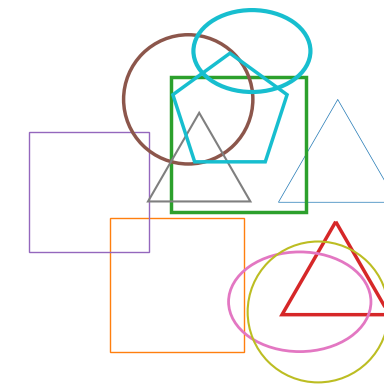[{"shape": "triangle", "thickness": 0.5, "radius": 0.89, "center": [0.877, 0.564]}, {"shape": "square", "thickness": 1, "radius": 0.87, "center": [0.459, 0.259]}, {"shape": "square", "thickness": 2.5, "radius": 0.88, "center": [0.62, 0.625]}, {"shape": "triangle", "thickness": 2.5, "radius": 0.8, "center": [0.872, 0.263]}, {"shape": "square", "thickness": 1, "radius": 0.78, "center": [0.231, 0.501]}, {"shape": "circle", "thickness": 2.5, "radius": 0.84, "center": [0.489, 0.742]}, {"shape": "oval", "thickness": 2, "radius": 0.92, "center": [0.779, 0.216]}, {"shape": "triangle", "thickness": 1.5, "radius": 0.77, "center": [0.517, 0.553]}, {"shape": "circle", "thickness": 1.5, "radius": 0.91, "center": [0.826, 0.19]}, {"shape": "oval", "thickness": 3, "radius": 0.76, "center": [0.654, 0.867]}, {"shape": "pentagon", "thickness": 2.5, "radius": 0.78, "center": [0.597, 0.706]}]